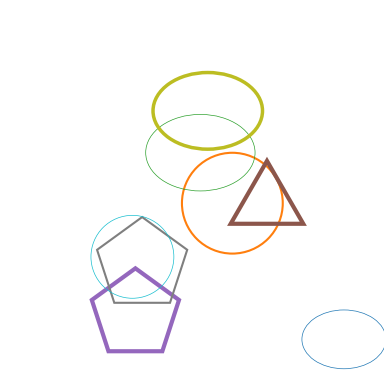[{"shape": "oval", "thickness": 0.5, "radius": 0.55, "center": [0.893, 0.119]}, {"shape": "circle", "thickness": 1.5, "radius": 0.65, "center": [0.603, 0.472]}, {"shape": "oval", "thickness": 0.5, "radius": 0.71, "center": [0.52, 0.603]}, {"shape": "pentagon", "thickness": 3, "radius": 0.6, "center": [0.352, 0.184]}, {"shape": "triangle", "thickness": 3, "radius": 0.54, "center": [0.693, 0.473]}, {"shape": "pentagon", "thickness": 1.5, "radius": 0.62, "center": [0.369, 0.313]}, {"shape": "oval", "thickness": 2.5, "radius": 0.71, "center": [0.54, 0.712]}, {"shape": "circle", "thickness": 0.5, "radius": 0.54, "center": [0.344, 0.333]}]